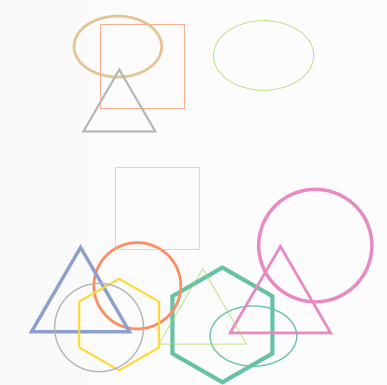[{"shape": "oval", "thickness": 1, "radius": 0.56, "center": [0.654, 0.127]}, {"shape": "hexagon", "thickness": 3, "radius": 0.74, "center": [0.574, 0.156]}, {"shape": "circle", "thickness": 2, "radius": 0.56, "center": [0.354, 0.258]}, {"shape": "square", "thickness": 0.5, "radius": 0.54, "center": [0.367, 0.829]}, {"shape": "triangle", "thickness": 2.5, "radius": 0.73, "center": [0.208, 0.211]}, {"shape": "circle", "thickness": 2.5, "radius": 0.73, "center": [0.814, 0.362]}, {"shape": "triangle", "thickness": 2, "radius": 0.75, "center": [0.724, 0.21]}, {"shape": "oval", "thickness": 0.5, "radius": 0.65, "center": [0.68, 0.856]}, {"shape": "triangle", "thickness": 0.5, "radius": 0.65, "center": [0.523, 0.172]}, {"shape": "hexagon", "thickness": 1.5, "radius": 0.59, "center": [0.308, 0.157]}, {"shape": "oval", "thickness": 2, "radius": 0.57, "center": [0.304, 0.879]}, {"shape": "square", "thickness": 0.5, "radius": 0.54, "center": [0.405, 0.46]}, {"shape": "circle", "thickness": 1, "radius": 0.57, "center": [0.256, 0.149]}, {"shape": "triangle", "thickness": 1.5, "radius": 0.54, "center": [0.308, 0.712]}]